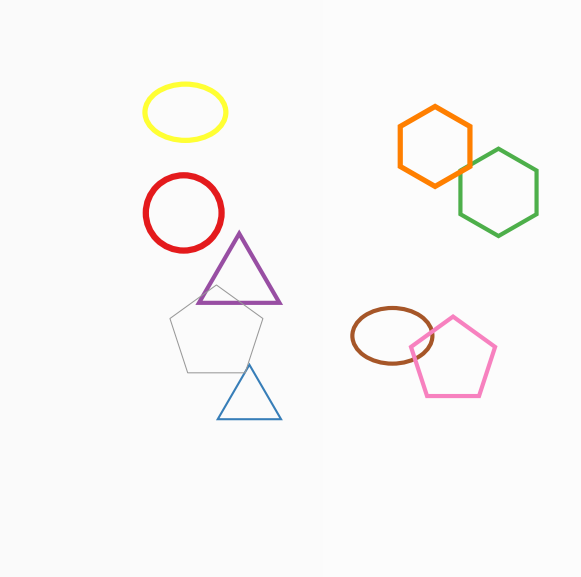[{"shape": "circle", "thickness": 3, "radius": 0.33, "center": [0.316, 0.63]}, {"shape": "triangle", "thickness": 1, "radius": 0.31, "center": [0.429, 0.305]}, {"shape": "hexagon", "thickness": 2, "radius": 0.38, "center": [0.858, 0.666]}, {"shape": "triangle", "thickness": 2, "radius": 0.4, "center": [0.412, 0.515]}, {"shape": "hexagon", "thickness": 2.5, "radius": 0.35, "center": [0.749, 0.746]}, {"shape": "oval", "thickness": 2.5, "radius": 0.35, "center": [0.319, 0.805]}, {"shape": "oval", "thickness": 2, "radius": 0.34, "center": [0.675, 0.418]}, {"shape": "pentagon", "thickness": 2, "radius": 0.38, "center": [0.779, 0.375]}, {"shape": "pentagon", "thickness": 0.5, "radius": 0.42, "center": [0.372, 0.422]}]